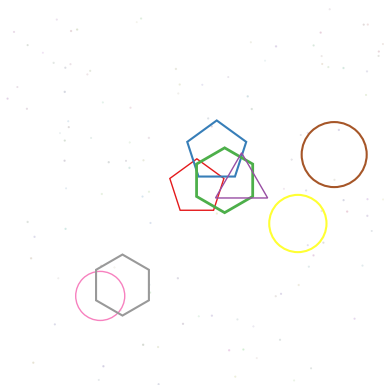[{"shape": "pentagon", "thickness": 1, "radius": 0.37, "center": [0.511, 0.514]}, {"shape": "pentagon", "thickness": 1.5, "radius": 0.4, "center": [0.563, 0.607]}, {"shape": "hexagon", "thickness": 2, "radius": 0.42, "center": [0.583, 0.532]}, {"shape": "triangle", "thickness": 1, "radius": 0.39, "center": [0.627, 0.525]}, {"shape": "circle", "thickness": 1.5, "radius": 0.37, "center": [0.774, 0.419]}, {"shape": "circle", "thickness": 1.5, "radius": 0.42, "center": [0.868, 0.598]}, {"shape": "circle", "thickness": 1, "radius": 0.32, "center": [0.26, 0.231]}, {"shape": "hexagon", "thickness": 1.5, "radius": 0.4, "center": [0.318, 0.26]}]